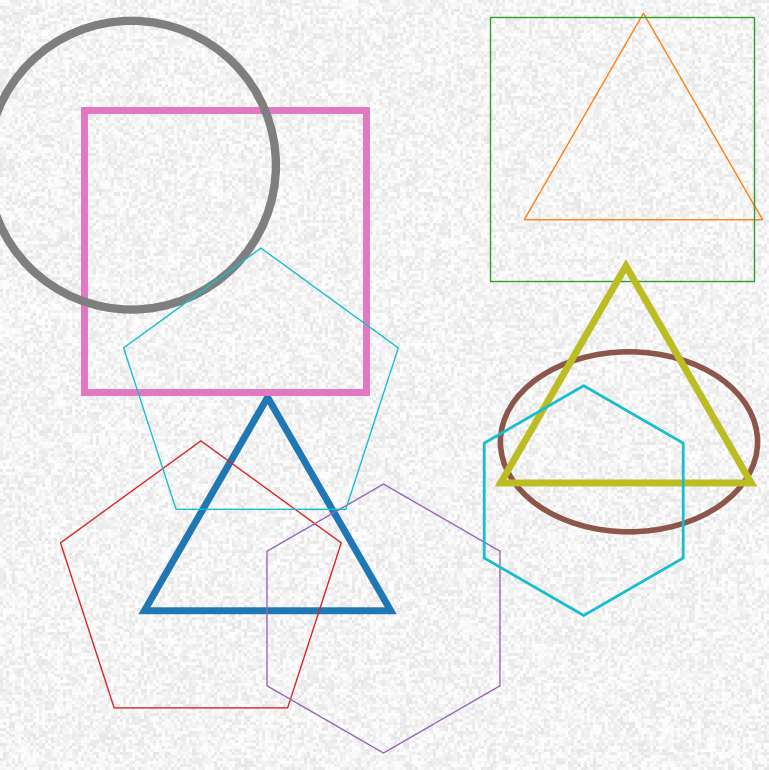[{"shape": "triangle", "thickness": 2.5, "radius": 0.92, "center": [0.347, 0.299]}, {"shape": "triangle", "thickness": 0.5, "radius": 0.89, "center": [0.836, 0.804]}, {"shape": "square", "thickness": 0.5, "radius": 0.86, "center": [0.808, 0.807]}, {"shape": "pentagon", "thickness": 0.5, "radius": 0.96, "center": [0.261, 0.236]}, {"shape": "hexagon", "thickness": 0.5, "radius": 0.87, "center": [0.498, 0.197]}, {"shape": "oval", "thickness": 2, "radius": 0.83, "center": [0.817, 0.426]}, {"shape": "square", "thickness": 2.5, "radius": 0.91, "center": [0.292, 0.674]}, {"shape": "circle", "thickness": 3, "radius": 0.94, "center": [0.171, 0.785]}, {"shape": "triangle", "thickness": 2.5, "radius": 0.94, "center": [0.813, 0.467]}, {"shape": "pentagon", "thickness": 0.5, "radius": 0.94, "center": [0.339, 0.49]}, {"shape": "hexagon", "thickness": 1, "radius": 0.75, "center": [0.758, 0.35]}]